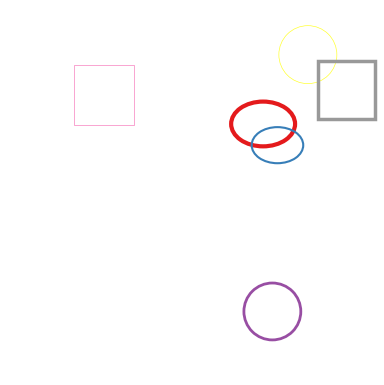[{"shape": "oval", "thickness": 3, "radius": 0.42, "center": [0.683, 0.678]}, {"shape": "oval", "thickness": 1.5, "radius": 0.33, "center": [0.721, 0.623]}, {"shape": "circle", "thickness": 2, "radius": 0.37, "center": [0.707, 0.191]}, {"shape": "circle", "thickness": 0.5, "radius": 0.38, "center": [0.8, 0.858]}, {"shape": "square", "thickness": 0.5, "radius": 0.39, "center": [0.271, 0.752]}, {"shape": "square", "thickness": 2.5, "radius": 0.37, "center": [0.9, 0.766]}]